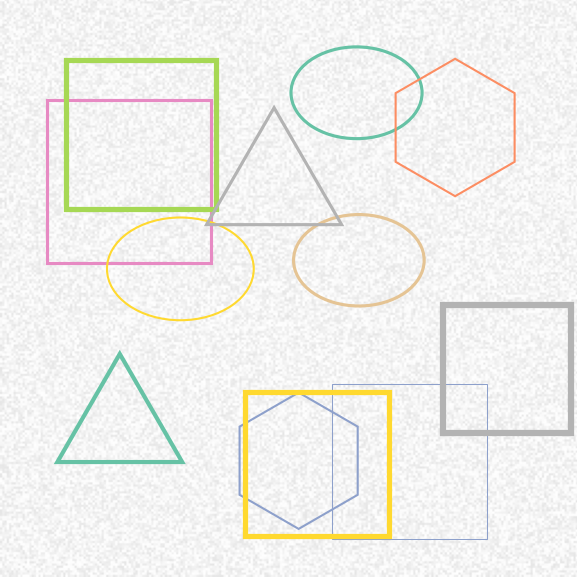[{"shape": "oval", "thickness": 1.5, "radius": 0.57, "center": [0.617, 0.838]}, {"shape": "triangle", "thickness": 2, "radius": 0.62, "center": [0.207, 0.261]}, {"shape": "hexagon", "thickness": 1, "radius": 0.59, "center": [0.788, 0.778]}, {"shape": "square", "thickness": 0.5, "radius": 0.67, "center": [0.71, 0.2]}, {"shape": "hexagon", "thickness": 1, "radius": 0.59, "center": [0.517, 0.201]}, {"shape": "square", "thickness": 1.5, "radius": 0.71, "center": [0.223, 0.685]}, {"shape": "square", "thickness": 2.5, "radius": 0.65, "center": [0.244, 0.767]}, {"shape": "square", "thickness": 2.5, "radius": 0.62, "center": [0.549, 0.196]}, {"shape": "oval", "thickness": 1, "radius": 0.64, "center": [0.312, 0.534]}, {"shape": "oval", "thickness": 1.5, "radius": 0.57, "center": [0.621, 0.548]}, {"shape": "triangle", "thickness": 1.5, "radius": 0.68, "center": [0.475, 0.678]}, {"shape": "square", "thickness": 3, "radius": 0.55, "center": [0.878, 0.361]}]